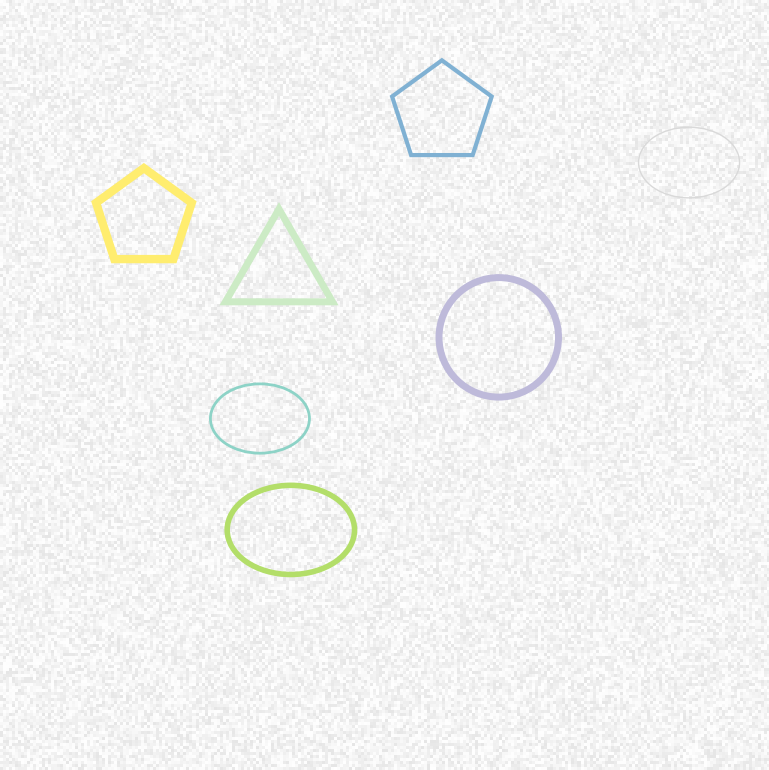[{"shape": "oval", "thickness": 1, "radius": 0.32, "center": [0.338, 0.456]}, {"shape": "circle", "thickness": 2.5, "radius": 0.39, "center": [0.648, 0.562]}, {"shape": "pentagon", "thickness": 1.5, "radius": 0.34, "center": [0.574, 0.854]}, {"shape": "oval", "thickness": 2, "radius": 0.41, "center": [0.378, 0.312]}, {"shape": "oval", "thickness": 0.5, "radius": 0.33, "center": [0.895, 0.789]}, {"shape": "triangle", "thickness": 2.5, "radius": 0.4, "center": [0.362, 0.648]}, {"shape": "pentagon", "thickness": 3, "radius": 0.33, "center": [0.187, 0.716]}]